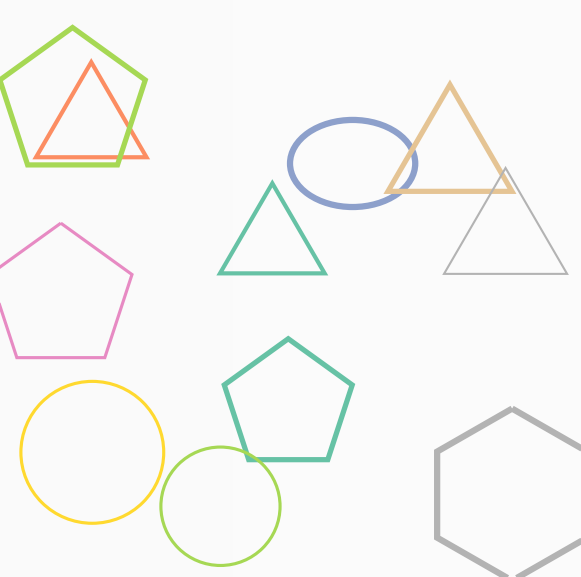[{"shape": "triangle", "thickness": 2, "radius": 0.52, "center": [0.469, 0.578]}, {"shape": "pentagon", "thickness": 2.5, "radius": 0.58, "center": [0.496, 0.297]}, {"shape": "triangle", "thickness": 2, "radius": 0.55, "center": [0.157, 0.782]}, {"shape": "oval", "thickness": 3, "radius": 0.54, "center": [0.607, 0.716]}, {"shape": "pentagon", "thickness": 1.5, "radius": 0.64, "center": [0.105, 0.484]}, {"shape": "circle", "thickness": 1.5, "radius": 0.51, "center": [0.379, 0.122]}, {"shape": "pentagon", "thickness": 2.5, "radius": 0.66, "center": [0.125, 0.82]}, {"shape": "circle", "thickness": 1.5, "radius": 0.61, "center": [0.159, 0.216]}, {"shape": "triangle", "thickness": 2.5, "radius": 0.62, "center": [0.774, 0.729]}, {"shape": "triangle", "thickness": 1, "radius": 0.61, "center": [0.87, 0.586]}, {"shape": "hexagon", "thickness": 3, "radius": 0.74, "center": [0.881, 0.143]}]